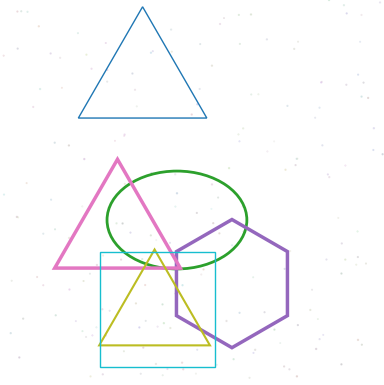[{"shape": "triangle", "thickness": 1, "radius": 0.96, "center": [0.37, 0.79]}, {"shape": "oval", "thickness": 2, "radius": 0.91, "center": [0.46, 0.429]}, {"shape": "hexagon", "thickness": 2.5, "radius": 0.83, "center": [0.602, 0.263]}, {"shape": "triangle", "thickness": 2.5, "radius": 0.94, "center": [0.305, 0.398]}, {"shape": "triangle", "thickness": 1.5, "radius": 0.83, "center": [0.402, 0.186]}, {"shape": "square", "thickness": 1, "radius": 0.75, "center": [0.409, 0.197]}]